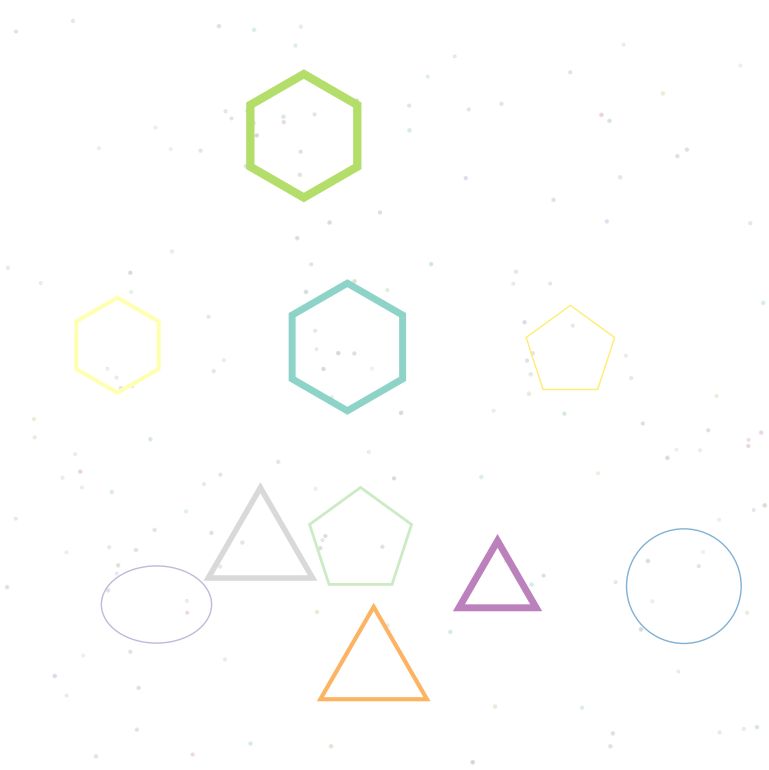[{"shape": "hexagon", "thickness": 2.5, "radius": 0.41, "center": [0.451, 0.549]}, {"shape": "hexagon", "thickness": 1.5, "radius": 0.31, "center": [0.153, 0.552]}, {"shape": "oval", "thickness": 0.5, "radius": 0.36, "center": [0.203, 0.215]}, {"shape": "circle", "thickness": 0.5, "radius": 0.37, "center": [0.888, 0.239]}, {"shape": "triangle", "thickness": 1.5, "radius": 0.4, "center": [0.485, 0.132]}, {"shape": "hexagon", "thickness": 3, "radius": 0.4, "center": [0.395, 0.824]}, {"shape": "triangle", "thickness": 2, "radius": 0.39, "center": [0.338, 0.288]}, {"shape": "triangle", "thickness": 2.5, "radius": 0.29, "center": [0.646, 0.24]}, {"shape": "pentagon", "thickness": 1, "radius": 0.35, "center": [0.468, 0.297]}, {"shape": "pentagon", "thickness": 0.5, "radius": 0.3, "center": [0.741, 0.543]}]